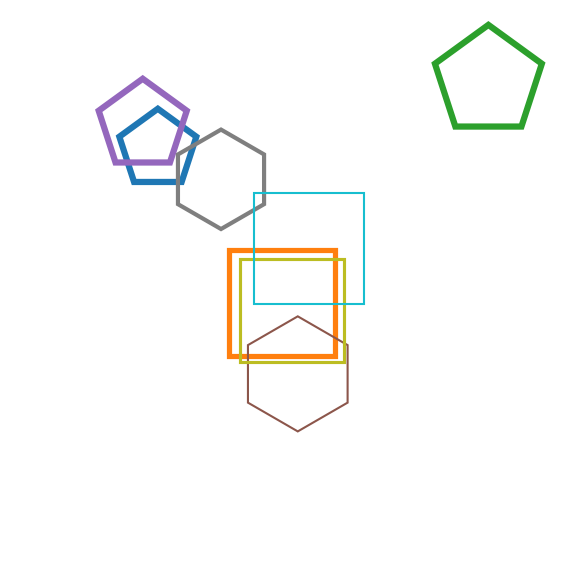[{"shape": "pentagon", "thickness": 3, "radius": 0.35, "center": [0.273, 0.741]}, {"shape": "square", "thickness": 2.5, "radius": 0.46, "center": [0.489, 0.474]}, {"shape": "pentagon", "thickness": 3, "radius": 0.49, "center": [0.846, 0.859]}, {"shape": "pentagon", "thickness": 3, "radius": 0.4, "center": [0.247, 0.783]}, {"shape": "hexagon", "thickness": 1, "radius": 0.5, "center": [0.516, 0.352]}, {"shape": "hexagon", "thickness": 2, "radius": 0.43, "center": [0.383, 0.689]}, {"shape": "square", "thickness": 1.5, "radius": 0.45, "center": [0.506, 0.462]}, {"shape": "square", "thickness": 1, "radius": 0.48, "center": [0.535, 0.569]}]